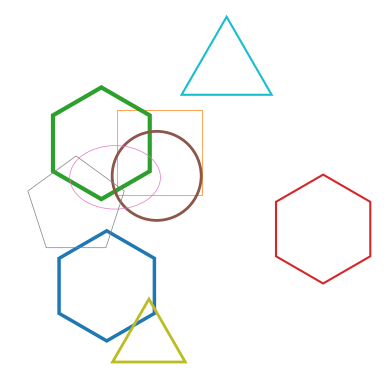[{"shape": "hexagon", "thickness": 2.5, "radius": 0.71, "center": [0.277, 0.257]}, {"shape": "square", "thickness": 0.5, "radius": 0.55, "center": [0.415, 0.604]}, {"shape": "hexagon", "thickness": 3, "radius": 0.73, "center": [0.263, 0.628]}, {"shape": "hexagon", "thickness": 1.5, "radius": 0.71, "center": [0.839, 0.405]}, {"shape": "circle", "thickness": 2, "radius": 0.58, "center": [0.407, 0.543]}, {"shape": "oval", "thickness": 0.5, "radius": 0.59, "center": [0.299, 0.539]}, {"shape": "pentagon", "thickness": 0.5, "radius": 0.66, "center": [0.198, 0.463]}, {"shape": "triangle", "thickness": 2, "radius": 0.54, "center": [0.387, 0.114]}, {"shape": "triangle", "thickness": 1.5, "radius": 0.68, "center": [0.589, 0.821]}]